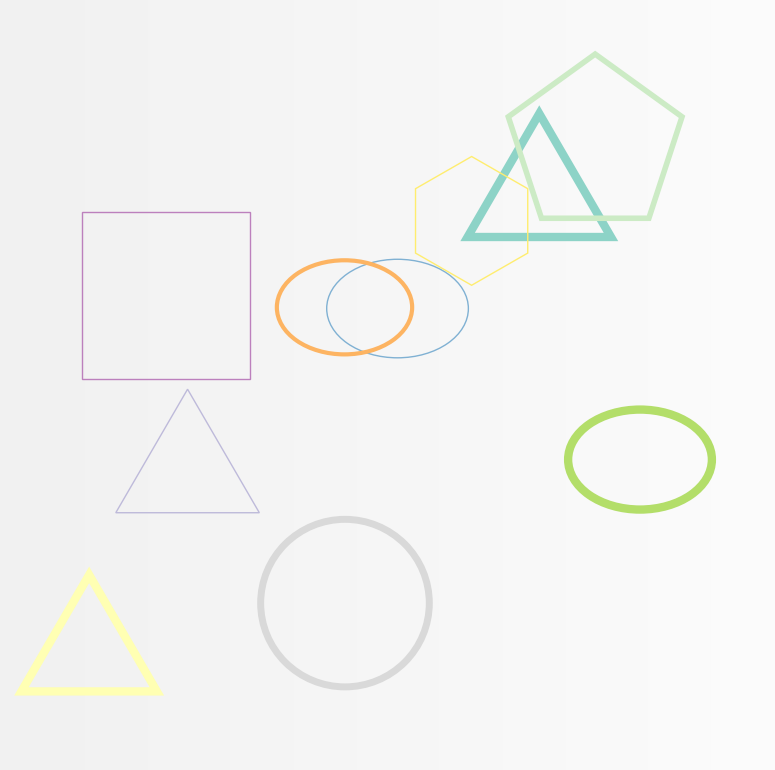[{"shape": "triangle", "thickness": 3, "radius": 0.53, "center": [0.696, 0.746]}, {"shape": "triangle", "thickness": 3, "radius": 0.5, "center": [0.115, 0.153]}, {"shape": "triangle", "thickness": 0.5, "radius": 0.53, "center": [0.242, 0.388]}, {"shape": "oval", "thickness": 0.5, "radius": 0.46, "center": [0.513, 0.599]}, {"shape": "oval", "thickness": 1.5, "radius": 0.44, "center": [0.445, 0.601]}, {"shape": "oval", "thickness": 3, "radius": 0.46, "center": [0.826, 0.403]}, {"shape": "circle", "thickness": 2.5, "radius": 0.54, "center": [0.445, 0.217]}, {"shape": "square", "thickness": 0.5, "radius": 0.54, "center": [0.214, 0.616]}, {"shape": "pentagon", "thickness": 2, "radius": 0.59, "center": [0.768, 0.812]}, {"shape": "hexagon", "thickness": 0.5, "radius": 0.42, "center": [0.609, 0.713]}]